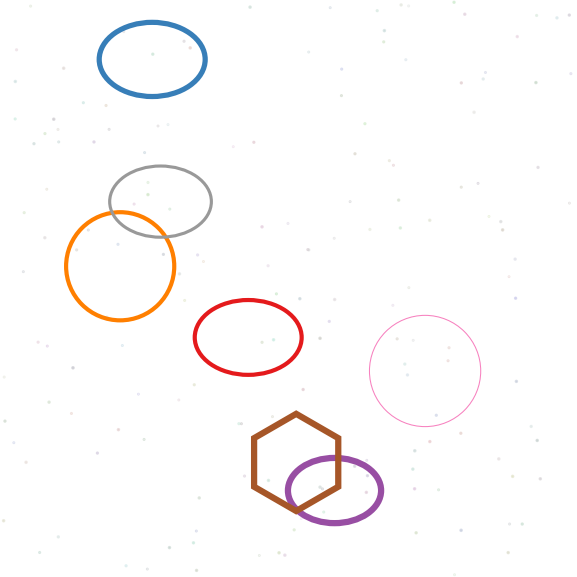[{"shape": "oval", "thickness": 2, "radius": 0.46, "center": [0.43, 0.415]}, {"shape": "oval", "thickness": 2.5, "radius": 0.46, "center": [0.264, 0.896]}, {"shape": "oval", "thickness": 3, "radius": 0.4, "center": [0.579, 0.15]}, {"shape": "circle", "thickness": 2, "radius": 0.47, "center": [0.208, 0.538]}, {"shape": "hexagon", "thickness": 3, "radius": 0.42, "center": [0.513, 0.198]}, {"shape": "circle", "thickness": 0.5, "radius": 0.48, "center": [0.736, 0.357]}, {"shape": "oval", "thickness": 1.5, "radius": 0.44, "center": [0.278, 0.65]}]